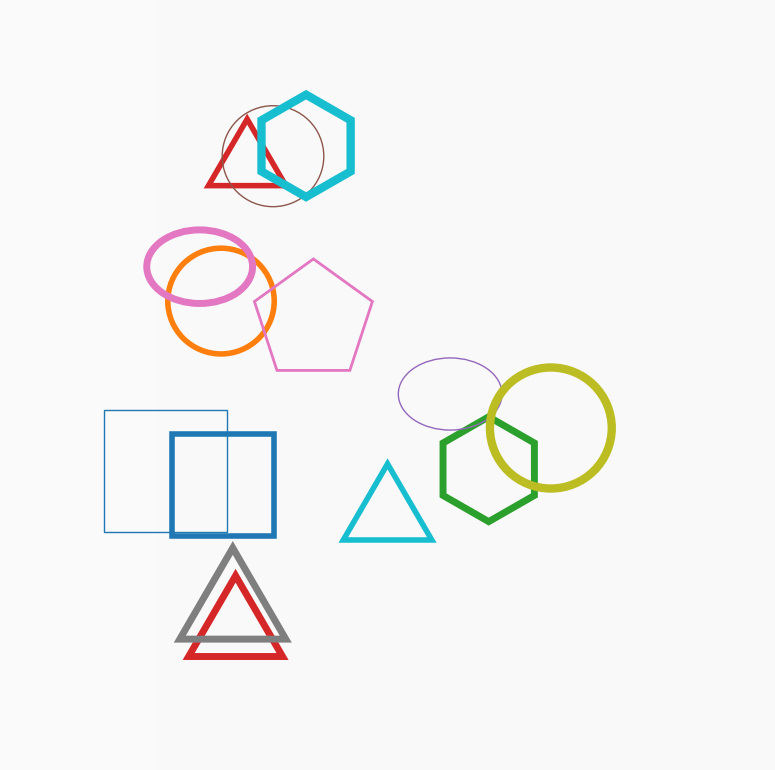[{"shape": "square", "thickness": 0.5, "radius": 0.39, "center": [0.213, 0.388]}, {"shape": "square", "thickness": 2, "radius": 0.33, "center": [0.288, 0.37]}, {"shape": "circle", "thickness": 2, "radius": 0.34, "center": [0.285, 0.609]}, {"shape": "hexagon", "thickness": 2.5, "radius": 0.34, "center": [0.631, 0.391]}, {"shape": "triangle", "thickness": 2, "radius": 0.29, "center": [0.319, 0.788]}, {"shape": "triangle", "thickness": 2.5, "radius": 0.35, "center": [0.304, 0.182]}, {"shape": "oval", "thickness": 0.5, "radius": 0.33, "center": [0.581, 0.488]}, {"shape": "circle", "thickness": 0.5, "radius": 0.33, "center": [0.352, 0.797]}, {"shape": "oval", "thickness": 2.5, "radius": 0.34, "center": [0.258, 0.654]}, {"shape": "pentagon", "thickness": 1, "radius": 0.4, "center": [0.404, 0.584]}, {"shape": "triangle", "thickness": 2.5, "radius": 0.39, "center": [0.3, 0.209]}, {"shape": "circle", "thickness": 3, "radius": 0.39, "center": [0.711, 0.444]}, {"shape": "hexagon", "thickness": 3, "radius": 0.33, "center": [0.395, 0.811]}, {"shape": "triangle", "thickness": 2, "radius": 0.33, "center": [0.5, 0.332]}]